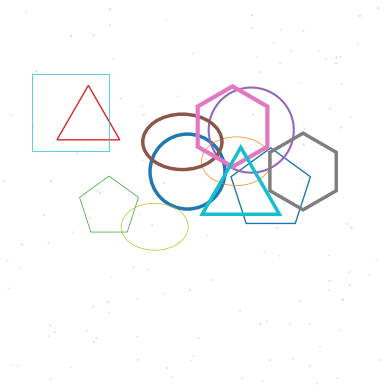[{"shape": "circle", "thickness": 2.5, "radius": 0.49, "center": [0.487, 0.554]}, {"shape": "pentagon", "thickness": 1, "radius": 0.54, "center": [0.703, 0.507]}, {"shape": "oval", "thickness": 0.5, "radius": 0.45, "center": [0.614, 0.581]}, {"shape": "pentagon", "thickness": 0.5, "radius": 0.4, "center": [0.283, 0.462]}, {"shape": "triangle", "thickness": 1, "radius": 0.47, "center": [0.23, 0.684]}, {"shape": "circle", "thickness": 1.5, "radius": 0.55, "center": [0.653, 0.662]}, {"shape": "oval", "thickness": 2.5, "radius": 0.51, "center": [0.474, 0.631]}, {"shape": "hexagon", "thickness": 3, "radius": 0.52, "center": [0.604, 0.671]}, {"shape": "hexagon", "thickness": 2.5, "radius": 0.5, "center": [0.787, 0.555]}, {"shape": "oval", "thickness": 0.5, "radius": 0.44, "center": [0.402, 0.411]}, {"shape": "square", "thickness": 0.5, "radius": 0.5, "center": [0.183, 0.708]}, {"shape": "triangle", "thickness": 2.5, "radius": 0.58, "center": [0.625, 0.501]}]